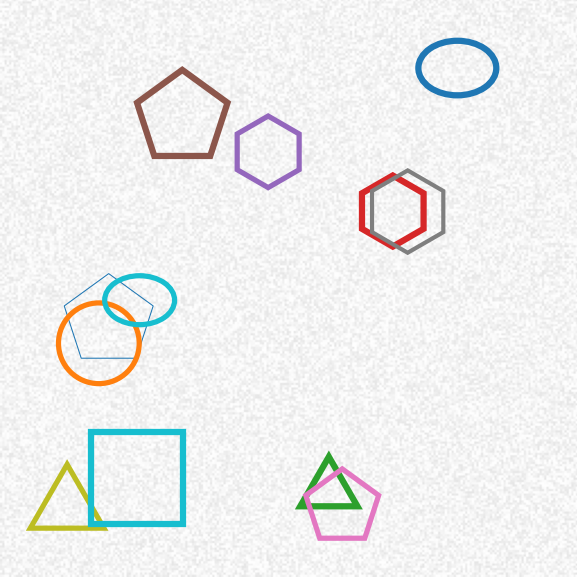[{"shape": "pentagon", "thickness": 0.5, "radius": 0.4, "center": [0.188, 0.444]}, {"shape": "oval", "thickness": 3, "radius": 0.34, "center": [0.792, 0.881]}, {"shape": "circle", "thickness": 2.5, "radius": 0.35, "center": [0.171, 0.405]}, {"shape": "triangle", "thickness": 3, "radius": 0.29, "center": [0.569, 0.151]}, {"shape": "hexagon", "thickness": 3, "radius": 0.31, "center": [0.68, 0.634]}, {"shape": "hexagon", "thickness": 2.5, "radius": 0.31, "center": [0.464, 0.736]}, {"shape": "pentagon", "thickness": 3, "radius": 0.41, "center": [0.316, 0.796]}, {"shape": "pentagon", "thickness": 2.5, "radius": 0.33, "center": [0.593, 0.121]}, {"shape": "hexagon", "thickness": 2, "radius": 0.36, "center": [0.706, 0.633]}, {"shape": "triangle", "thickness": 2.5, "radius": 0.37, "center": [0.116, 0.121]}, {"shape": "square", "thickness": 3, "radius": 0.4, "center": [0.237, 0.171]}, {"shape": "oval", "thickness": 2.5, "radius": 0.3, "center": [0.242, 0.479]}]